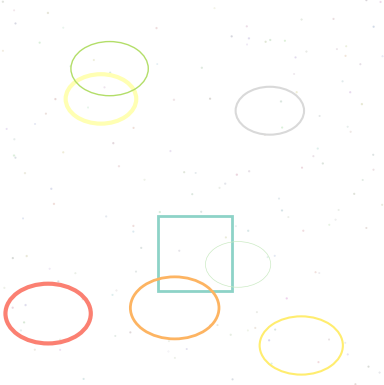[{"shape": "square", "thickness": 2, "radius": 0.48, "center": [0.507, 0.342]}, {"shape": "oval", "thickness": 3, "radius": 0.46, "center": [0.262, 0.743]}, {"shape": "oval", "thickness": 3, "radius": 0.55, "center": [0.125, 0.186]}, {"shape": "oval", "thickness": 2, "radius": 0.58, "center": [0.454, 0.2]}, {"shape": "oval", "thickness": 1, "radius": 0.5, "center": [0.285, 0.822]}, {"shape": "oval", "thickness": 1.5, "radius": 0.44, "center": [0.701, 0.712]}, {"shape": "oval", "thickness": 0.5, "radius": 0.42, "center": [0.618, 0.313]}, {"shape": "oval", "thickness": 1.5, "radius": 0.54, "center": [0.782, 0.103]}]